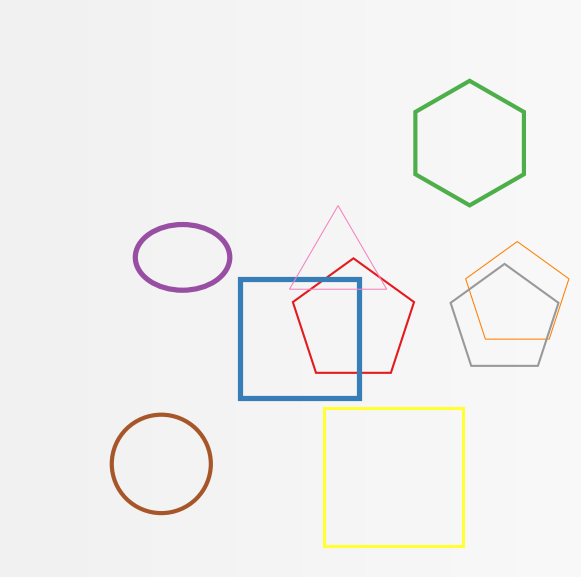[{"shape": "pentagon", "thickness": 1, "radius": 0.55, "center": [0.608, 0.442]}, {"shape": "square", "thickness": 2.5, "radius": 0.51, "center": [0.515, 0.413]}, {"shape": "hexagon", "thickness": 2, "radius": 0.54, "center": [0.808, 0.751]}, {"shape": "oval", "thickness": 2.5, "radius": 0.41, "center": [0.314, 0.553]}, {"shape": "pentagon", "thickness": 0.5, "radius": 0.47, "center": [0.89, 0.487]}, {"shape": "square", "thickness": 1.5, "radius": 0.6, "center": [0.677, 0.173]}, {"shape": "circle", "thickness": 2, "radius": 0.43, "center": [0.278, 0.196]}, {"shape": "triangle", "thickness": 0.5, "radius": 0.48, "center": [0.582, 0.547]}, {"shape": "pentagon", "thickness": 1, "radius": 0.49, "center": [0.868, 0.445]}]